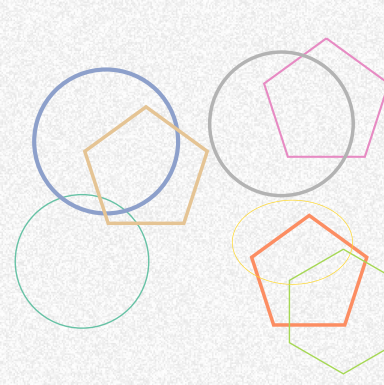[{"shape": "circle", "thickness": 1, "radius": 0.87, "center": [0.213, 0.321]}, {"shape": "pentagon", "thickness": 2.5, "radius": 0.79, "center": [0.803, 0.283]}, {"shape": "circle", "thickness": 3, "radius": 0.93, "center": [0.276, 0.633]}, {"shape": "pentagon", "thickness": 1.5, "radius": 0.85, "center": [0.848, 0.73]}, {"shape": "hexagon", "thickness": 1, "radius": 0.81, "center": [0.892, 0.191]}, {"shape": "oval", "thickness": 0.5, "radius": 0.78, "center": [0.76, 0.371]}, {"shape": "pentagon", "thickness": 2.5, "radius": 0.84, "center": [0.379, 0.555]}, {"shape": "circle", "thickness": 2.5, "radius": 0.93, "center": [0.731, 0.678]}]